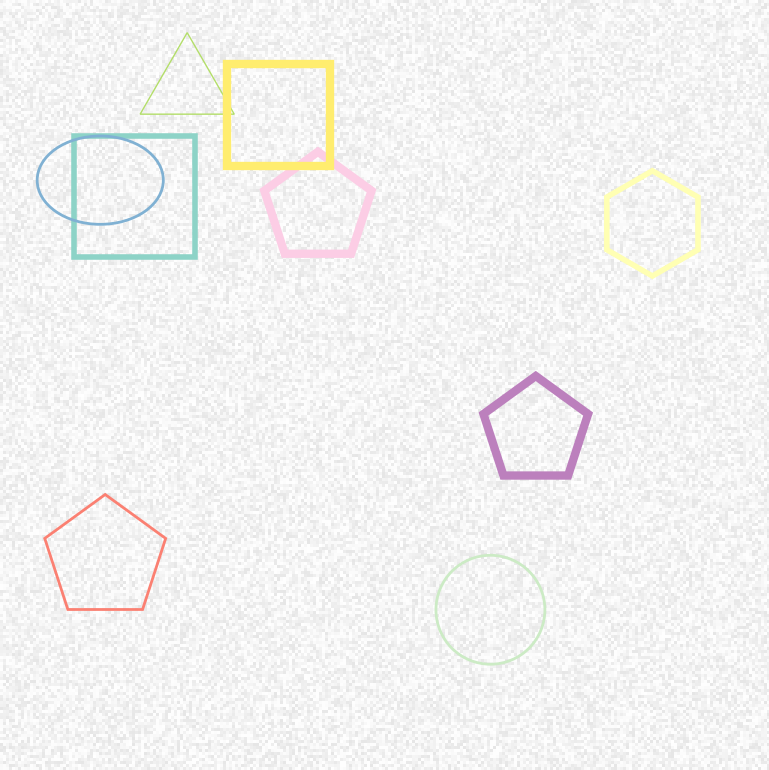[{"shape": "square", "thickness": 2, "radius": 0.39, "center": [0.175, 0.745]}, {"shape": "hexagon", "thickness": 2, "radius": 0.34, "center": [0.847, 0.71]}, {"shape": "pentagon", "thickness": 1, "radius": 0.41, "center": [0.137, 0.275]}, {"shape": "oval", "thickness": 1, "radius": 0.41, "center": [0.13, 0.766]}, {"shape": "triangle", "thickness": 0.5, "radius": 0.35, "center": [0.243, 0.887]}, {"shape": "pentagon", "thickness": 3, "radius": 0.37, "center": [0.413, 0.73]}, {"shape": "pentagon", "thickness": 3, "radius": 0.36, "center": [0.696, 0.44]}, {"shape": "circle", "thickness": 1, "radius": 0.35, "center": [0.637, 0.208]}, {"shape": "square", "thickness": 3, "radius": 0.33, "center": [0.362, 0.85]}]